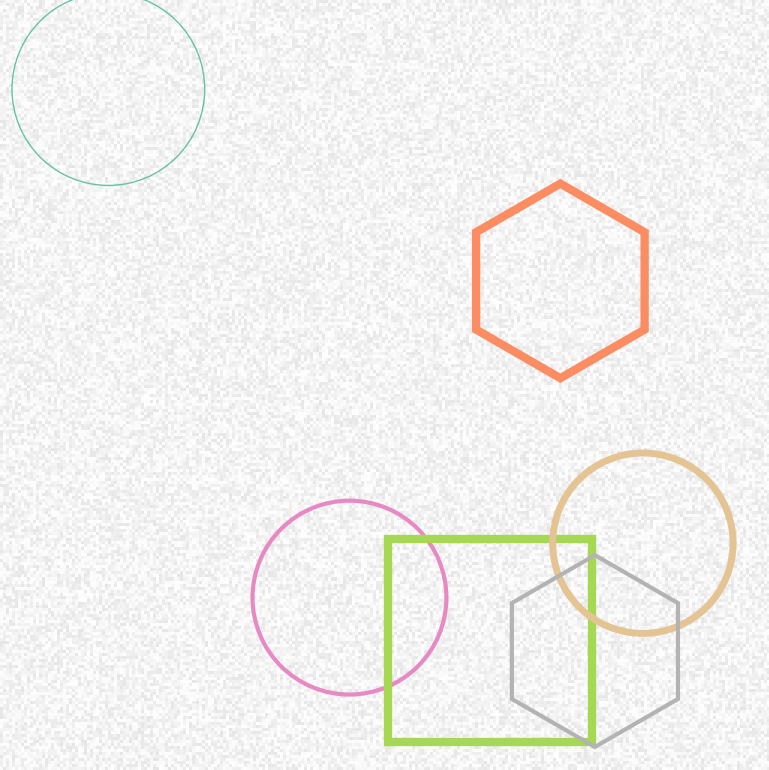[{"shape": "circle", "thickness": 0.5, "radius": 0.63, "center": [0.141, 0.884]}, {"shape": "hexagon", "thickness": 3, "radius": 0.63, "center": [0.728, 0.635]}, {"shape": "circle", "thickness": 1.5, "radius": 0.63, "center": [0.454, 0.224]}, {"shape": "square", "thickness": 3, "radius": 0.66, "center": [0.636, 0.168]}, {"shape": "circle", "thickness": 2.5, "radius": 0.59, "center": [0.835, 0.295]}, {"shape": "hexagon", "thickness": 1.5, "radius": 0.62, "center": [0.773, 0.154]}]